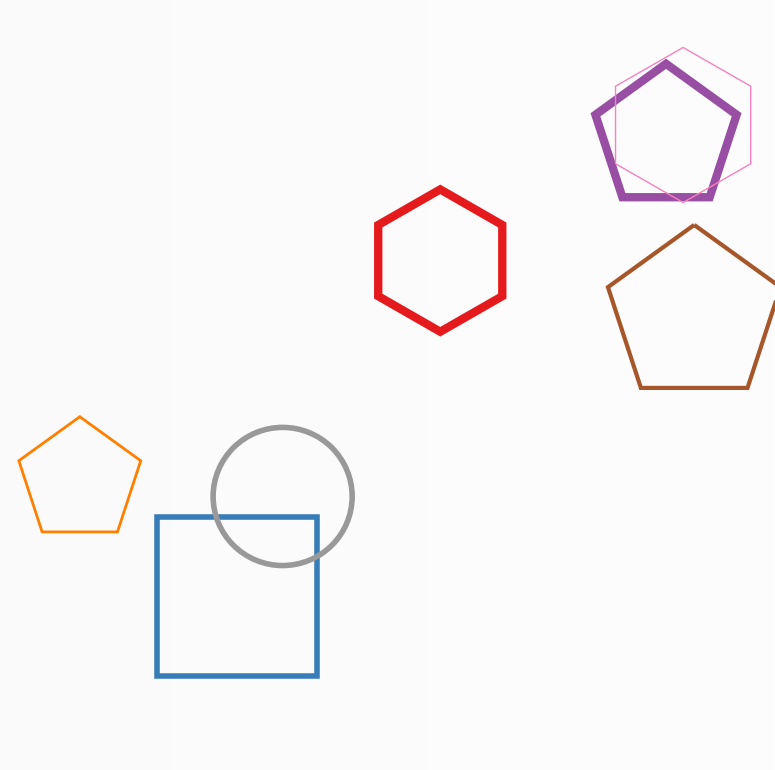[{"shape": "hexagon", "thickness": 3, "radius": 0.46, "center": [0.568, 0.662]}, {"shape": "square", "thickness": 2, "radius": 0.52, "center": [0.306, 0.226]}, {"shape": "pentagon", "thickness": 3, "radius": 0.48, "center": [0.859, 0.821]}, {"shape": "pentagon", "thickness": 1, "radius": 0.41, "center": [0.103, 0.376]}, {"shape": "pentagon", "thickness": 1.5, "radius": 0.59, "center": [0.896, 0.591]}, {"shape": "hexagon", "thickness": 0.5, "radius": 0.5, "center": [0.881, 0.838]}, {"shape": "circle", "thickness": 2, "radius": 0.45, "center": [0.365, 0.355]}]